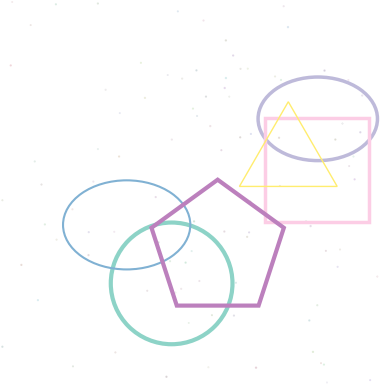[{"shape": "circle", "thickness": 3, "radius": 0.79, "center": [0.446, 0.264]}, {"shape": "oval", "thickness": 2.5, "radius": 0.78, "center": [0.825, 0.691]}, {"shape": "oval", "thickness": 1.5, "radius": 0.83, "center": [0.329, 0.416]}, {"shape": "square", "thickness": 2.5, "radius": 0.67, "center": [0.823, 0.559]}, {"shape": "pentagon", "thickness": 3, "radius": 0.9, "center": [0.565, 0.352]}, {"shape": "triangle", "thickness": 1, "radius": 0.73, "center": [0.749, 0.589]}]